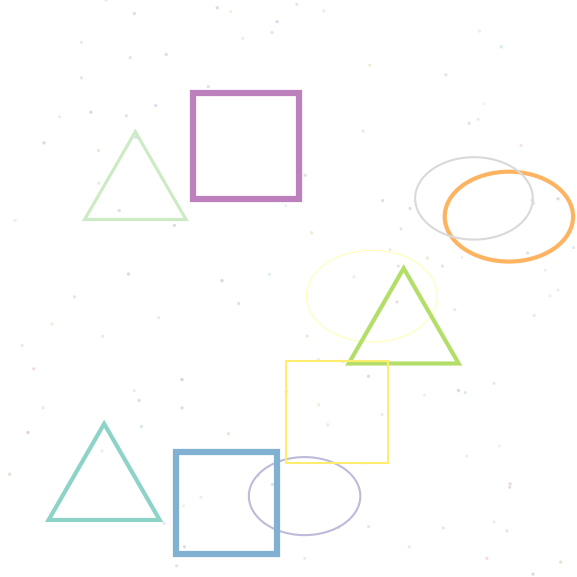[{"shape": "triangle", "thickness": 2, "radius": 0.56, "center": [0.18, 0.154]}, {"shape": "oval", "thickness": 0.5, "radius": 0.57, "center": [0.644, 0.486]}, {"shape": "oval", "thickness": 1, "radius": 0.48, "center": [0.527, 0.14]}, {"shape": "square", "thickness": 3, "radius": 0.44, "center": [0.393, 0.128]}, {"shape": "oval", "thickness": 2, "radius": 0.56, "center": [0.881, 0.624]}, {"shape": "triangle", "thickness": 2, "radius": 0.55, "center": [0.699, 0.425]}, {"shape": "oval", "thickness": 1, "radius": 0.51, "center": [0.821, 0.656]}, {"shape": "square", "thickness": 3, "radius": 0.46, "center": [0.426, 0.746]}, {"shape": "triangle", "thickness": 1.5, "radius": 0.51, "center": [0.234, 0.67]}, {"shape": "square", "thickness": 1, "radius": 0.44, "center": [0.583, 0.286]}]